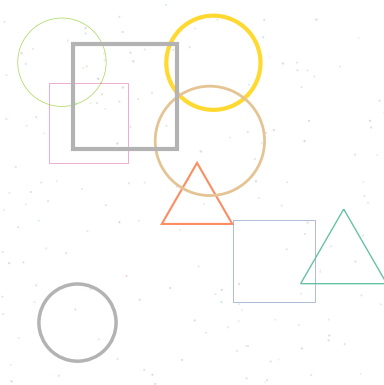[{"shape": "triangle", "thickness": 1, "radius": 0.65, "center": [0.893, 0.328]}, {"shape": "triangle", "thickness": 1.5, "radius": 0.53, "center": [0.512, 0.471]}, {"shape": "square", "thickness": 0.5, "radius": 0.53, "center": [0.713, 0.322]}, {"shape": "square", "thickness": 0.5, "radius": 0.52, "center": [0.229, 0.681]}, {"shape": "circle", "thickness": 0.5, "radius": 0.57, "center": [0.161, 0.838]}, {"shape": "circle", "thickness": 3, "radius": 0.61, "center": [0.554, 0.837]}, {"shape": "circle", "thickness": 2, "radius": 0.71, "center": [0.545, 0.634]}, {"shape": "circle", "thickness": 2.5, "radius": 0.5, "center": [0.201, 0.162]}, {"shape": "square", "thickness": 3, "radius": 0.68, "center": [0.325, 0.749]}]